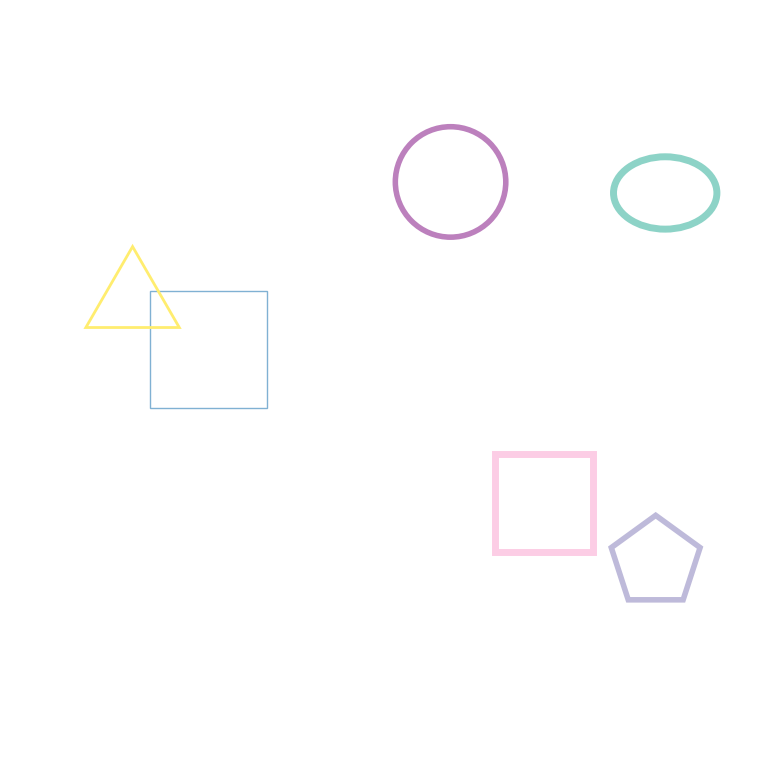[{"shape": "oval", "thickness": 2.5, "radius": 0.34, "center": [0.864, 0.749]}, {"shape": "pentagon", "thickness": 2, "radius": 0.3, "center": [0.852, 0.27]}, {"shape": "square", "thickness": 0.5, "radius": 0.38, "center": [0.271, 0.546]}, {"shape": "square", "thickness": 2.5, "radius": 0.32, "center": [0.706, 0.347]}, {"shape": "circle", "thickness": 2, "radius": 0.36, "center": [0.585, 0.764]}, {"shape": "triangle", "thickness": 1, "radius": 0.35, "center": [0.172, 0.61]}]